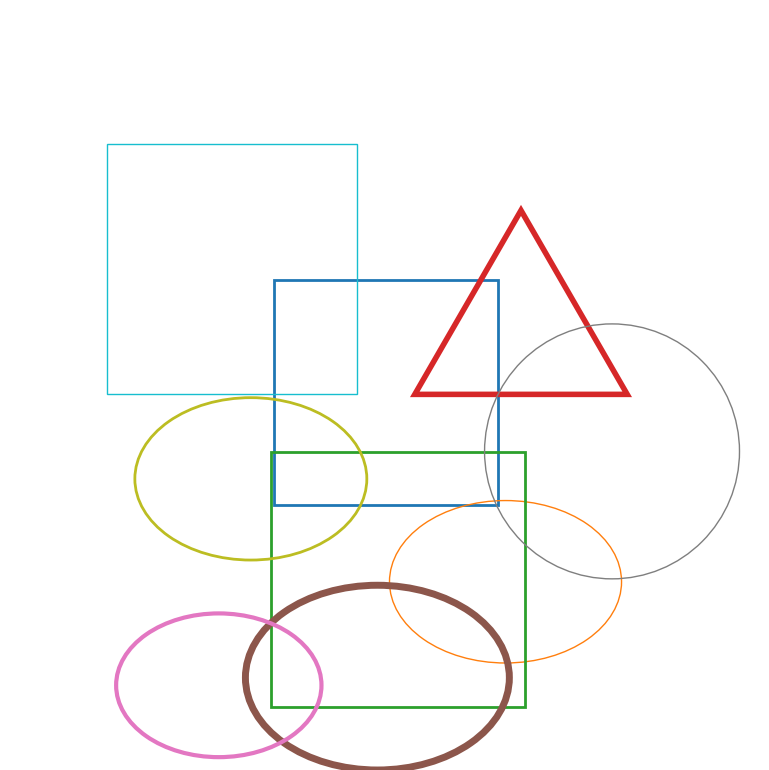[{"shape": "square", "thickness": 1, "radius": 0.73, "center": [0.501, 0.49]}, {"shape": "oval", "thickness": 0.5, "radius": 0.75, "center": [0.657, 0.244]}, {"shape": "square", "thickness": 1, "radius": 0.83, "center": [0.517, 0.247]}, {"shape": "triangle", "thickness": 2, "radius": 0.8, "center": [0.677, 0.567]}, {"shape": "oval", "thickness": 2.5, "radius": 0.86, "center": [0.49, 0.12]}, {"shape": "oval", "thickness": 1.5, "radius": 0.67, "center": [0.284, 0.11]}, {"shape": "circle", "thickness": 0.5, "radius": 0.83, "center": [0.795, 0.414]}, {"shape": "oval", "thickness": 1, "radius": 0.75, "center": [0.326, 0.378]}, {"shape": "square", "thickness": 0.5, "radius": 0.81, "center": [0.302, 0.651]}]